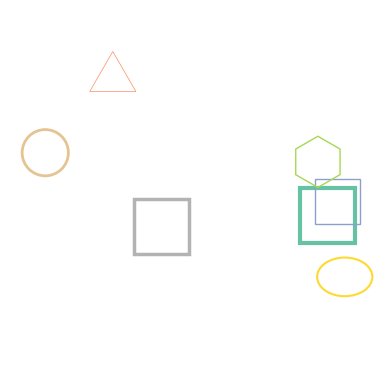[{"shape": "square", "thickness": 3, "radius": 0.35, "center": [0.851, 0.44]}, {"shape": "triangle", "thickness": 0.5, "radius": 0.35, "center": [0.293, 0.797]}, {"shape": "square", "thickness": 1, "radius": 0.29, "center": [0.876, 0.477]}, {"shape": "hexagon", "thickness": 1, "radius": 0.33, "center": [0.826, 0.58]}, {"shape": "oval", "thickness": 1.5, "radius": 0.36, "center": [0.895, 0.281]}, {"shape": "circle", "thickness": 2, "radius": 0.3, "center": [0.118, 0.603]}, {"shape": "square", "thickness": 2.5, "radius": 0.36, "center": [0.419, 0.411]}]